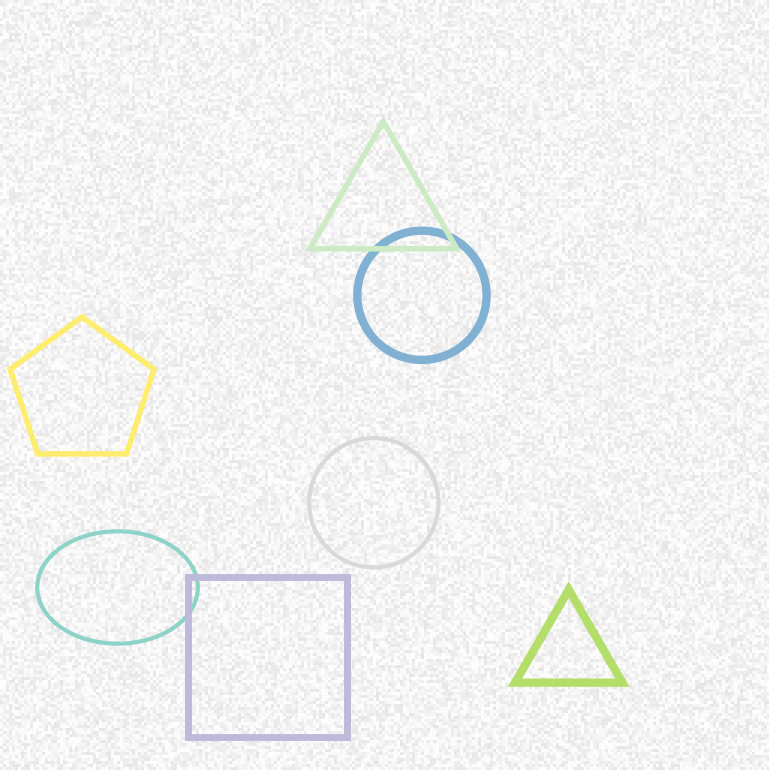[{"shape": "oval", "thickness": 1.5, "radius": 0.52, "center": [0.153, 0.237]}, {"shape": "square", "thickness": 2.5, "radius": 0.52, "center": [0.347, 0.147]}, {"shape": "circle", "thickness": 3, "radius": 0.42, "center": [0.548, 0.617]}, {"shape": "triangle", "thickness": 3, "radius": 0.4, "center": [0.739, 0.154]}, {"shape": "circle", "thickness": 1.5, "radius": 0.42, "center": [0.485, 0.347]}, {"shape": "triangle", "thickness": 2, "radius": 0.55, "center": [0.498, 0.732]}, {"shape": "pentagon", "thickness": 2, "radius": 0.49, "center": [0.107, 0.49]}]